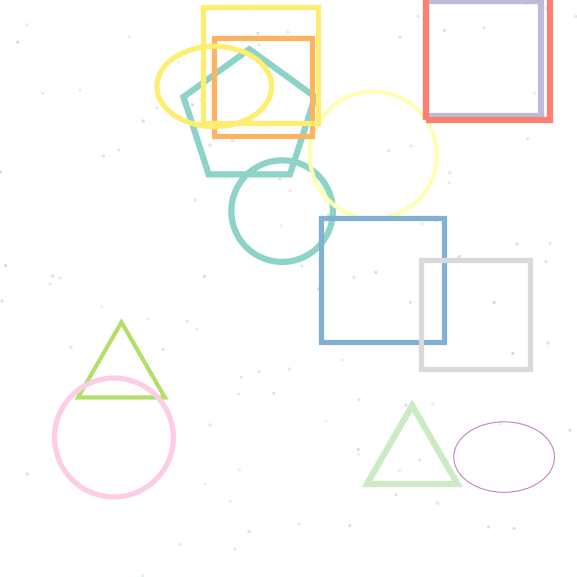[{"shape": "pentagon", "thickness": 3, "radius": 0.6, "center": [0.432, 0.794]}, {"shape": "circle", "thickness": 3, "radius": 0.44, "center": [0.489, 0.634]}, {"shape": "circle", "thickness": 2, "radius": 0.55, "center": [0.646, 0.731]}, {"shape": "square", "thickness": 3, "radius": 0.5, "center": [0.838, 0.898]}, {"shape": "square", "thickness": 3, "radius": 0.54, "center": [0.845, 0.899]}, {"shape": "square", "thickness": 2.5, "radius": 0.53, "center": [0.662, 0.514]}, {"shape": "square", "thickness": 2.5, "radius": 0.42, "center": [0.456, 0.849]}, {"shape": "triangle", "thickness": 2, "radius": 0.43, "center": [0.21, 0.354]}, {"shape": "circle", "thickness": 2.5, "radius": 0.51, "center": [0.197, 0.242]}, {"shape": "square", "thickness": 2.5, "radius": 0.47, "center": [0.823, 0.455]}, {"shape": "oval", "thickness": 0.5, "radius": 0.44, "center": [0.873, 0.208]}, {"shape": "triangle", "thickness": 3, "radius": 0.45, "center": [0.714, 0.206]}, {"shape": "oval", "thickness": 2.5, "radius": 0.5, "center": [0.371, 0.849]}, {"shape": "square", "thickness": 2.5, "radius": 0.5, "center": [0.452, 0.887]}]